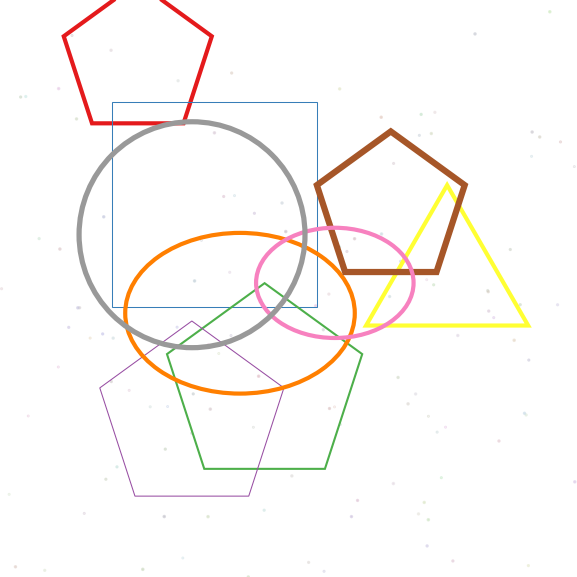[{"shape": "pentagon", "thickness": 2, "radius": 0.67, "center": [0.239, 0.895]}, {"shape": "square", "thickness": 0.5, "radius": 0.89, "center": [0.372, 0.645]}, {"shape": "pentagon", "thickness": 1, "radius": 0.89, "center": [0.458, 0.331]}, {"shape": "pentagon", "thickness": 0.5, "radius": 0.84, "center": [0.332, 0.276]}, {"shape": "oval", "thickness": 2, "radius": 0.99, "center": [0.416, 0.457]}, {"shape": "triangle", "thickness": 2, "radius": 0.81, "center": [0.774, 0.516]}, {"shape": "pentagon", "thickness": 3, "radius": 0.67, "center": [0.677, 0.637]}, {"shape": "oval", "thickness": 2, "radius": 0.68, "center": [0.58, 0.509]}, {"shape": "circle", "thickness": 2.5, "radius": 0.98, "center": [0.333, 0.593]}]